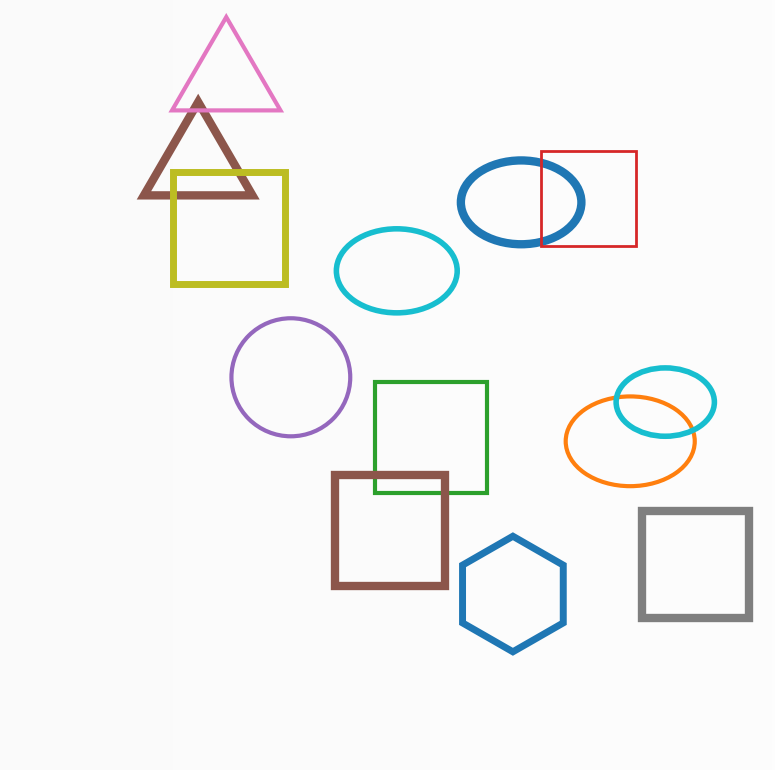[{"shape": "oval", "thickness": 3, "radius": 0.39, "center": [0.672, 0.737]}, {"shape": "hexagon", "thickness": 2.5, "radius": 0.38, "center": [0.662, 0.229]}, {"shape": "oval", "thickness": 1.5, "radius": 0.42, "center": [0.813, 0.427]}, {"shape": "square", "thickness": 1.5, "radius": 0.36, "center": [0.556, 0.431]}, {"shape": "square", "thickness": 1, "radius": 0.31, "center": [0.76, 0.742]}, {"shape": "circle", "thickness": 1.5, "radius": 0.38, "center": [0.375, 0.51]}, {"shape": "triangle", "thickness": 3, "radius": 0.4, "center": [0.256, 0.787]}, {"shape": "square", "thickness": 3, "radius": 0.36, "center": [0.503, 0.311]}, {"shape": "triangle", "thickness": 1.5, "radius": 0.4, "center": [0.292, 0.897]}, {"shape": "square", "thickness": 3, "radius": 0.35, "center": [0.897, 0.267]}, {"shape": "square", "thickness": 2.5, "radius": 0.36, "center": [0.296, 0.704]}, {"shape": "oval", "thickness": 2, "radius": 0.32, "center": [0.858, 0.478]}, {"shape": "oval", "thickness": 2, "radius": 0.39, "center": [0.512, 0.648]}]